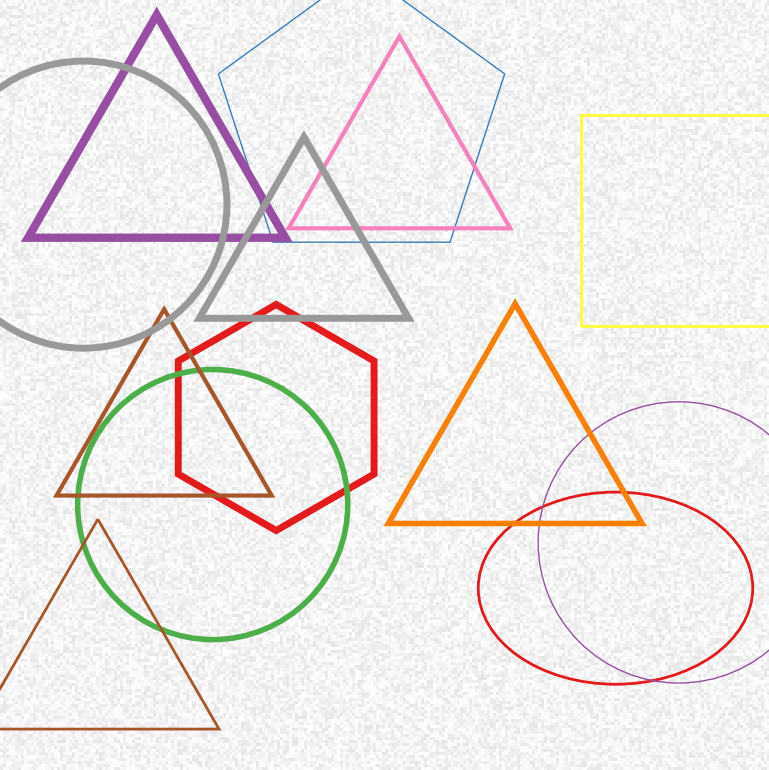[{"shape": "oval", "thickness": 1, "radius": 0.89, "center": [0.799, 0.236]}, {"shape": "hexagon", "thickness": 2.5, "radius": 0.73, "center": [0.359, 0.458]}, {"shape": "pentagon", "thickness": 0.5, "radius": 0.98, "center": [0.47, 0.844]}, {"shape": "circle", "thickness": 2, "radius": 0.88, "center": [0.276, 0.345]}, {"shape": "circle", "thickness": 0.5, "radius": 0.91, "center": [0.882, 0.296]}, {"shape": "triangle", "thickness": 3, "radius": 0.96, "center": [0.204, 0.788]}, {"shape": "triangle", "thickness": 2, "radius": 0.95, "center": [0.669, 0.415]}, {"shape": "square", "thickness": 1, "radius": 0.69, "center": [0.892, 0.713]}, {"shape": "triangle", "thickness": 1, "radius": 0.91, "center": [0.127, 0.144]}, {"shape": "triangle", "thickness": 1.5, "radius": 0.81, "center": [0.213, 0.437]}, {"shape": "triangle", "thickness": 1.5, "radius": 0.83, "center": [0.519, 0.787]}, {"shape": "triangle", "thickness": 2.5, "radius": 0.78, "center": [0.395, 0.665]}, {"shape": "circle", "thickness": 2.5, "radius": 0.93, "center": [0.108, 0.734]}]